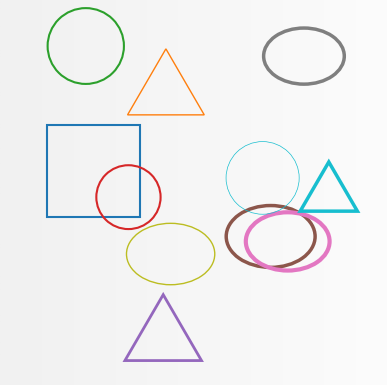[{"shape": "square", "thickness": 1.5, "radius": 0.59, "center": [0.241, 0.556]}, {"shape": "triangle", "thickness": 1, "radius": 0.57, "center": [0.428, 0.759]}, {"shape": "circle", "thickness": 1.5, "radius": 0.49, "center": [0.221, 0.88]}, {"shape": "circle", "thickness": 1.5, "radius": 0.41, "center": [0.332, 0.488]}, {"shape": "triangle", "thickness": 2, "radius": 0.57, "center": [0.421, 0.121]}, {"shape": "oval", "thickness": 2.5, "radius": 0.57, "center": [0.698, 0.386]}, {"shape": "oval", "thickness": 3, "radius": 0.54, "center": [0.742, 0.373]}, {"shape": "oval", "thickness": 2.5, "radius": 0.52, "center": [0.784, 0.854]}, {"shape": "oval", "thickness": 1, "radius": 0.57, "center": [0.44, 0.34]}, {"shape": "triangle", "thickness": 2.5, "radius": 0.43, "center": [0.849, 0.494]}, {"shape": "circle", "thickness": 0.5, "radius": 0.47, "center": [0.678, 0.538]}]